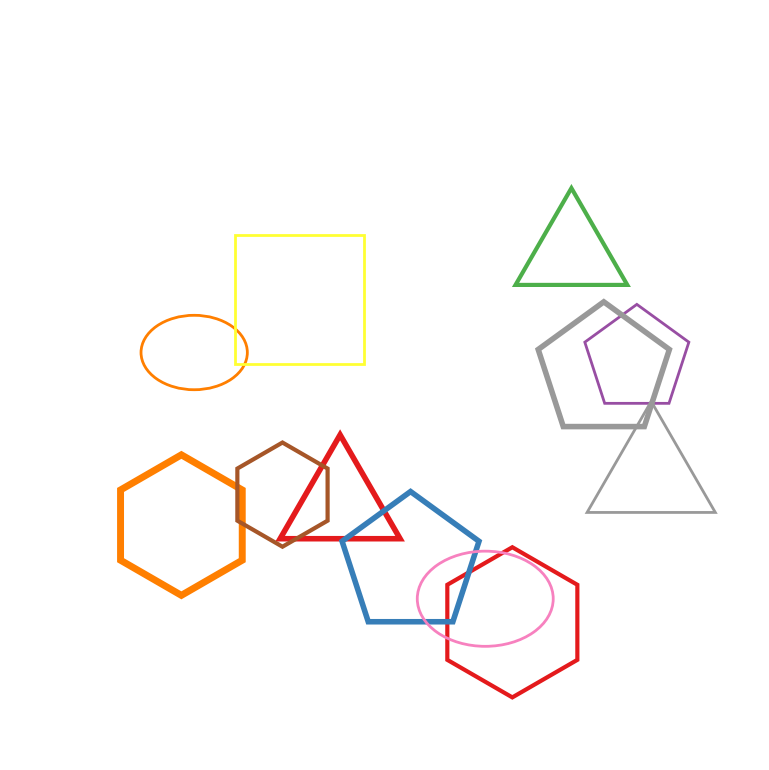[{"shape": "hexagon", "thickness": 1.5, "radius": 0.49, "center": [0.665, 0.192]}, {"shape": "triangle", "thickness": 2, "radius": 0.45, "center": [0.442, 0.345]}, {"shape": "pentagon", "thickness": 2, "radius": 0.47, "center": [0.533, 0.268]}, {"shape": "triangle", "thickness": 1.5, "radius": 0.42, "center": [0.742, 0.672]}, {"shape": "pentagon", "thickness": 1, "radius": 0.36, "center": [0.827, 0.534]}, {"shape": "oval", "thickness": 1, "radius": 0.35, "center": [0.252, 0.542]}, {"shape": "hexagon", "thickness": 2.5, "radius": 0.46, "center": [0.236, 0.318]}, {"shape": "square", "thickness": 1, "radius": 0.42, "center": [0.389, 0.611]}, {"shape": "hexagon", "thickness": 1.5, "radius": 0.34, "center": [0.367, 0.358]}, {"shape": "oval", "thickness": 1, "radius": 0.44, "center": [0.63, 0.222]}, {"shape": "triangle", "thickness": 1, "radius": 0.48, "center": [0.846, 0.383]}, {"shape": "pentagon", "thickness": 2, "radius": 0.45, "center": [0.784, 0.518]}]